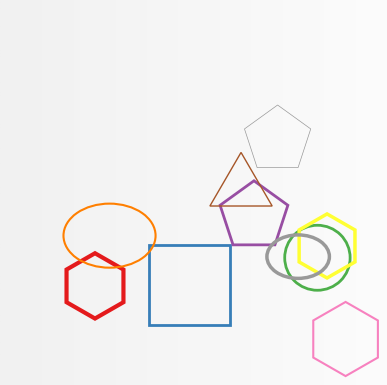[{"shape": "hexagon", "thickness": 3, "radius": 0.42, "center": [0.245, 0.257]}, {"shape": "square", "thickness": 2, "radius": 0.52, "center": [0.489, 0.26]}, {"shape": "circle", "thickness": 2, "radius": 0.42, "center": [0.819, 0.33]}, {"shape": "pentagon", "thickness": 2, "radius": 0.46, "center": [0.655, 0.438]}, {"shape": "oval", "thickness": 1.5, "radius": 0.59, "center": [0.283, 0.388]}, {"shape": "hexagon", "thickness": 2.5, "radius": 0.42, "center": [0.844, 0.361]}, {"shape": "triangle", "thickness": 1, "radius": 0.46, "center": [0.622, 0.511]}, {"shape": "hexagon", "thickness": 1.5, "radius": 0.48, "center": [0.892, 0.119]}, {"shape": "pentagon", "thickness": 0.5, "radius": 0.45, "center": [0.716, 0.637]}, {"shape": "oval", "thickness": 2.5, "radius": 0.4, "center": [0.769, 0.333]}]